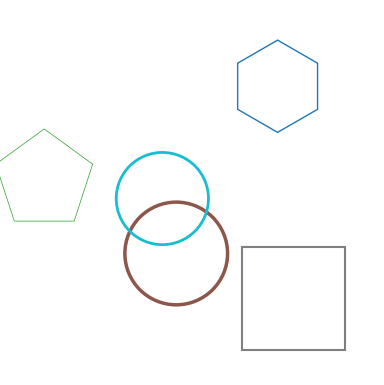[{"shape": "hexagon", "thickness": 1, "radius": 0.6, "center": [0.721, 0.776]}, {"shape": "pentagon", "thickness": 0.5, "radius": 0.66, "center": [0.115, 0.533]}, {"shape": "circle", "thickness": 2.5, "radius": 0.67, "center": [0.458, 0.342]}, {"shape": "square", "thickness": 1.5, "radius": 0.67, "center": [0.762, 0.225]}, {"shape": "circle", "thickness": 2, "radius": 0.6, "center": [0.422, 0.484]}]